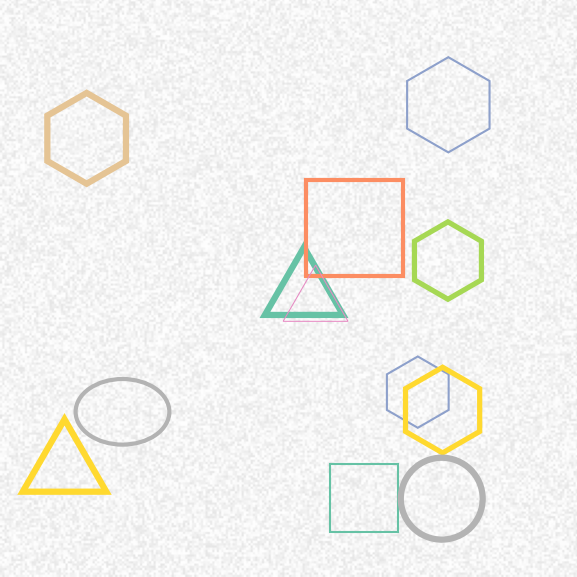[{"shape": "triangle", "thickness": 3, "radius": 0.39, "center": [0.526, 0.493]}, {"shape": "square", "thickness": 1, "radius": 0.29, "center": [0.63, 0.136]}, {"shape": "square", "thickness": 2, "radius": 0.42, "center": [0.614, 0.605]}, {"shape": "hexagon", "thickness": 1, "radius": 0.41, "center": [0.776, 0.818]}, {"shape": "hexagon", "thickness": 1, "radius": 0.31, "center": [0.723, 0.32]}, {"shape": "triangle", "thickness": 0.5, "radius": 0.32, "center": [0.546, 0.475]}, {"shape": "hexagon", "thickness": 2.5, "radius": 0.33, "center": [0.776, 0.548]}, {"shape": "hexagon", "thickness": 2.5, "radius": 0.37, "center": [0.766, 0.289]}, {"shape": "triangle", "thickness": 3, "radius": 0.42, "center": [0.112, 0.19]}, {"shape": "hexagon", "thickness": 3, "radius": 0.39, "center": [0.15, 0.76]}, {"shape": "oval", "thickness": 2, "radius": 0.41, "center": [0.212, 0.286]}, {"shape": "circle", "thickness": 3, "radius": 0.35, "center": [0.765, 0.136]}]